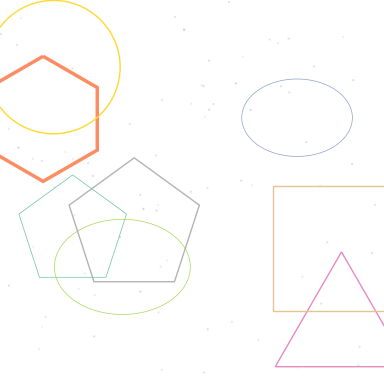[{"shape": "pentagon", "thickness": 0.5, "radius": 0.73, "center": [0.189, 0.399]}, {"shape": "hexagon", "thickness": 2.5, "radius": 0.81, "center": [0.112, 0.691]}, {"shape": "oval", "thickness": 0.5, "radius": 0.72, "center": [0.772, 0.694]}, {"shape": "triangle", "thickness": 1, "radius": 0.99, "center": [0.887, 0.147]}, {"shape": "oval", "thickness": 0.5, "radius": 0.88, "center": [0.318, 0.307]}, {"shape": "circle", "thickness": 1, "radius": 0.87, "center": [0.139, 0.826]}, {"shape": "square", "thickness": 1, "radius": 0.82, "center": [0.873, 0.355]}, {"shape": "pentagon", "thickness": 1, "radius": 0.89, "center": [0.349, 0.412]}]